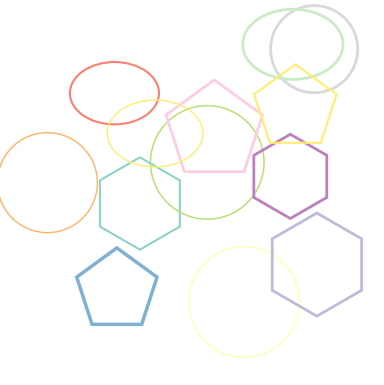[{"shape": "hexagon", "thickness": 1.5, "radius": 0.6, "center": [0.363, 0.471]}, {"shape": "circle", "thickness": 1, "radius": 0.72, "center": [0.634, 0.215]}, {"shape": "hexagon", "thickness": 2, "radius": 0.67, "center": [0.823, 0.313]}, {"shape": "oval", "thickness": 1.5, "radius": 0.58, "center": [0.297, 0.758]}, {"shape": "pentagon", "thickness": 2.5, "radius": 0.55, "center": [0.304, 0.246]}, {"shape": "circle", "thickness": 1, "radius": 0.65, "center": [0.123, 0.526]}, {"shape": "circle", "thickness": 1, "radius": 0.74, "center": [0.538, 0.578]}, {"shape": "pentagon", "thickness": 2, "radius": 0.66, "center": [0.557, 0.661]}, {"shape": "circle", "thickness": 2, "radius": 0.57, "center": [0.816, 0.872]}, {"shape": "hexagon", "thickness": 2, "radius": 0.55, "center": [0.754, 0.542]}, {"shape": "oval", "thickness": 2, "radius": 0.65, "center": [0.761, 0.885]}, {"shape": "pentagon", "thickness": 1.5, "radius": 0.56, "center": [0.767, 0.72]}, {"shape": "oval", "thickness": 1, "radius": 0.62, "center": [0.403, 0.653]}]